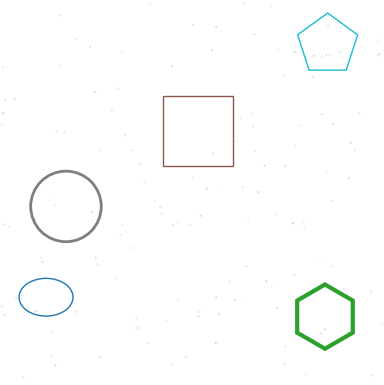[{"shape": "oval", "thickness": 1, "radius": 0.35, "center": [0.12, 0.228]}, {"shape": "hexagon", "thickness": 3, "radius": 0.42, "center": [0.844, 0.178]}, {"shape": "square", "thickness": 1, "radius": 0.45, "center": [0.515, 0.66]}, {"shape": "circle", "thickness": 2, "radius": 0.46, "center": [0.171, 0.464]}, {"shape": "pentagon", "thickness": 1, "radius": 0.41, "center": [0.851, 0.884]}]